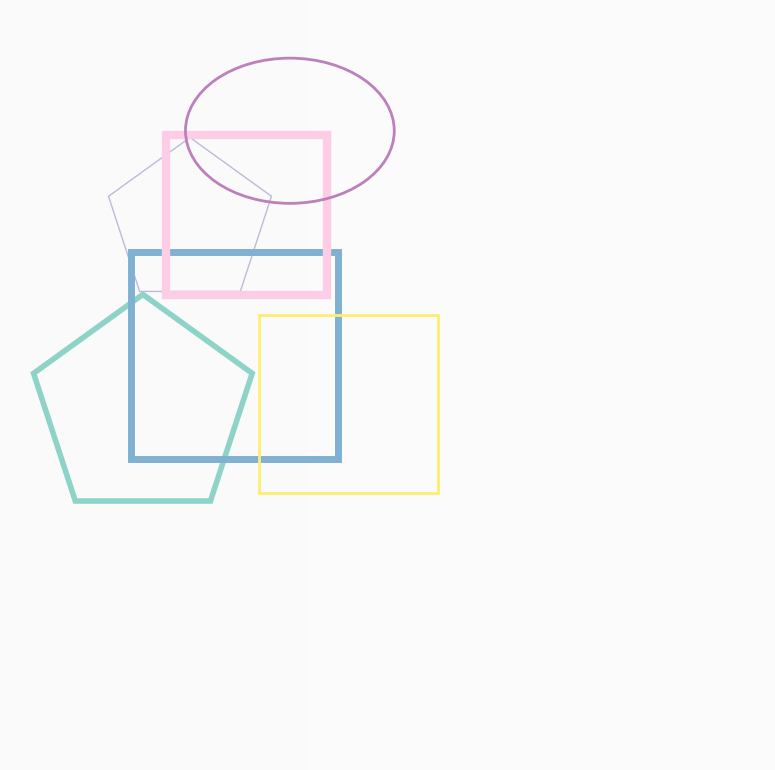[{"shape": "pentagon", "thickness": 2, "radius": 0.74, "center": [0.184, 0.469]}, {"shape": "pentagon", "thickness": 0.5, "radius": 0.55, "center": [0.245, 0.711]}, {"shape": "square", "thickness": 2.5, "radius": 0.67, "center": [0.303, 0.538]}, {"shape": "square", "thickness": 3, "radius": 0.52, "center": [0.318, 0.721]}, {"shape": "oval", "thickness": 1, "radius": 0.67, "center": [0.374, 0.83]}, {"shape": "square", "thickness": 1, "radius": 0.58, "center": [0.45, 0.475]}]